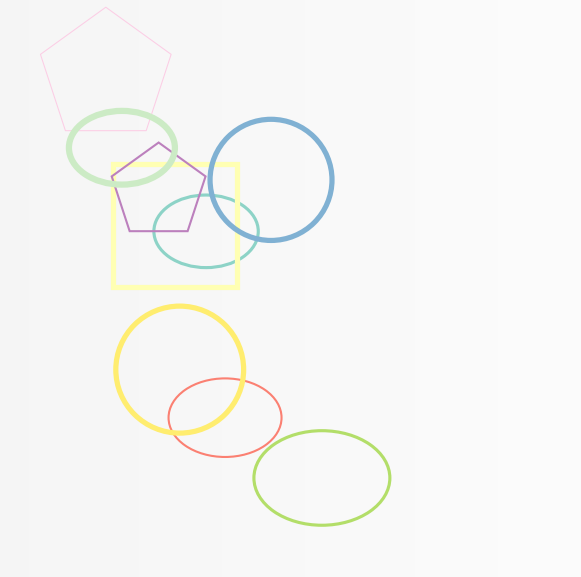[{"shape": "oval", "thickness": 1.5, "radius": 0.45, "center": [0.355, 0.599]}, {"shape": "square", "thickness": 2.5, "radius": 0.53, "center": [0.302, 0.609]}, {"shape": "oval", "thickness": 1, "radius": 0.49, "center": [0.387, 0.276]}, {"shape": "circle", "thickness": 2.5, "radius": 0.52, "center": [0.466, 0.688]}, {"shape": "oval", "thickness": 1.5, "radius": 0.58, "center": [0.554, 0.171]}, {"shape": "pentagon", "thickness": 0.5, "radius": 0.59, "center": [0.182, 0.868]}, {"shape": "pentagon", "thickness": 1, "radius": 0.42, "center": [0.273, 0.667]}, {"shape": "oval", "thickness": 3, "radius": 0.46, "center": [0.21, 0.743]}, {"shape": "circle", "thickness": 2.5, "radius": 0.55, "center": [0.309, 0.359]}]